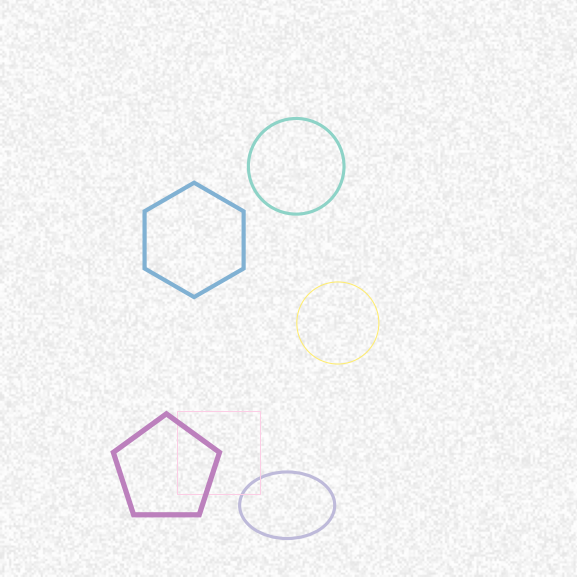[{"shape": "circle", "thickness": 1.5, "radius": 0.41, "center": [0.513, 0.711]}, {"shape": "oval", "thickness": 1.5, "radius": 0.41, "center": [0.497, 0.124]}, {"shape": "hexagon", "thickness": 2, "radius": 0.5, "center": [0.336, 0.584]}, {"shape": "square", "thickness": 0.5, "radius": 0.36, "center": [0.378, 0.216]}, {"shape": "pentagon", "thickness": 2.5, "radius": 0.48, "center": [0.288, 0.186]}, {"shape": "circle", "thickness": 0.5, "radius": 0.36, "center": [0.585, 0.44]}]